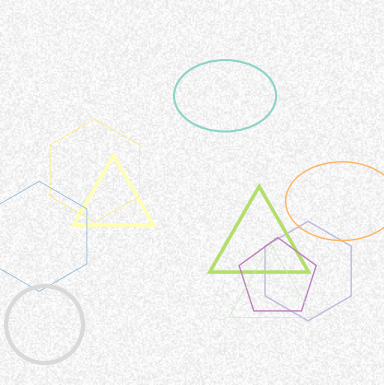[{"shape": "oval", "thickness": 1.5, "radius": 0.66, "center": [0.585, 0.751]}, {"shape": "triangle", "thickness": 2.5, "radius": 0.6, "center": [0.295, 0.476]}, {"shape": "hexagon", "thickness": 1, "radius": 0.65, "center": [0.8, 0.296]}, {"shape": "hexagon", "thickness": 0.5, "radius": 0.71, "center": [0.102, 0.386]}, {"shape": "oval", "thickness": 1, "radius": 0.73, "center": [0.888, 0.477]}, {"shape": "triangle", "thickness": 2.5, "radius": 0.74, "center": [0.673, 0.368]}, {"shape": "circle", "thickness": 3, "radius": 0.5, "center": [0.116, 0.157]}, {"shape": "pentagon", "thickness": 1, "radius": 0.53, "center": [0.721, 0.278]}, {"shape": "triangle", "thickness": 0.5, "radius": 0.63, "center": [0.704, 0.239]}, {"shape": "hexagon", "thickness": 0.5, "radius": 0.67, "center": [0.246, 0.557]}]